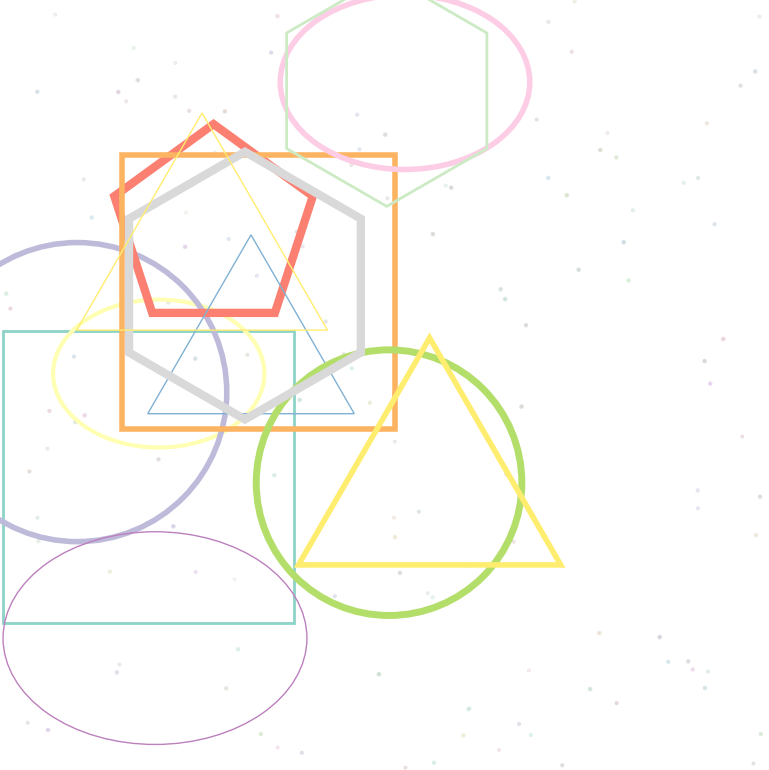[{"shape": "square", "thickness": 1, "radius": 0.95, "center": [0.193, 0.38]}, {"shape": "oval", "thickness": 1.5, "radius": 0.69, "center": [0.206, 0.515]}, {"shape": "circle", "thickness": 2, "radius": 0.97, "center": [0.1, 0.491]}, {"shape": "pentagon", "thickness": 3, "radius": 0.68, "center": [0.277, 0.703]}, {"shape": "triangle", "thickness": 0.5, "radius": 0.77, "center": [0.326, 0.54]}, {"shape": "square", "thickness": 2, "radius": 0.89, "center": [0.335, 0.621]}, {"shape": "circle", "thickness": 2.5, "radius": 0.86, "center": [0.505, 0.373]}, {"shape": "oval", "thickness": 2, "radius": 0.81, "center": [0.526, 0.893]}, {"shape": "hexagon", "thickness": 3, "radius": 0.87, "center": [0.318, 0.629]}, {"shape": "oval", "thickness": 0.5, "radius": 0.99, "center": [0.201, 0.171]}, {"shape": "hexagon", "thickness": 1, "radius": 0.75, "center": [0.502, 0.882]}, {"shape": "triangle", "thickness": 2, "radius": 0.98, "center": [0.558, 0.365]}, {"shape": "triangle", "thickness": 0.5, "radius": 0.94, "center": [0.262, 0.665]}]